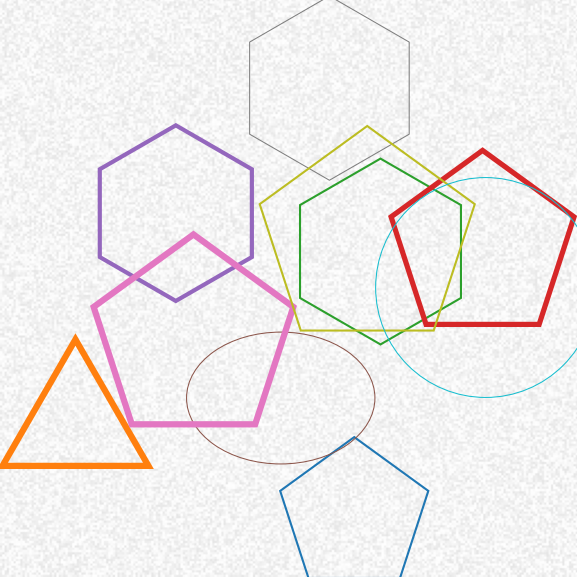[{"shape": "pentagon", "thickness": 1, "radius": 0.67, "center": [0.613, 0.107]}, {"shape": "triangle", "thickness": 3, "radius": 0.73, "center": [0.131, 0.265]}, {"shape": "hexagon", "thickness": 1, "radius": 0.8, "center": [0.659, 0.564]}, {"shape": "pentagon", "thickness": 2.5, "radius": 0.83, "center": [0.836, 0.572]}, {"shape": "hexagon", "thickness": 2, "radius": 0.76, "center": [0.304, 0.63]}, {"shape": "oval", "thickness": 0.5, "radius": 0.82, "center": [0.486, 0.31]}, {"shape": "pentagon", "thickness": 3, "radius": 0.91, "center": [0.335, 0.411]}, {"shape": "hexagon", "thickness": 0.5, "radius": 0.8, "center": [0.57, 0.847]}, {"shape": "pentagon", "thickness": 1, "radius": 0.98, "center": [0.636, 0.585]}, {"shape": "circle", "thickness": 0.5, "radius": 0.95, "center": [0.841, 0.501]}]